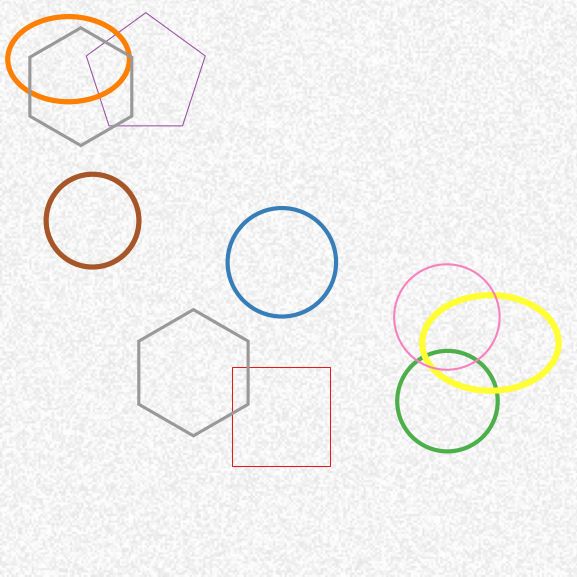[{"shape": "square", "thickness": 0.5, "radius": 0.43, "center": [0.487, 0.278]}, {"shape": "circle", "thickness": 2, "radius": 0.47, "center": [0.488, 0.545]}, {"shape": "circle", "thickness": 2, "radius": 0.44, "center": [0.775, 0.305]}, {"shape": "pentagon", "thickness": 0.5, "radius": 0.54, "center": [0.252, 0.869]}, {"shape": "oval", "thickness": 2.5, "radius": 0.53, "center": [0.119, 0.897]}, {"shape": "oval", "thickness": 3, "radius": 0.59, "center": [0.849, 0.405]}, {"shape": "circle", "thickness": 2.5, "radius": 0.4, "center": [0.16, 0.617]}, {"shape": "circle", "thickness": 1, "radius": 0.46, "center": [0.774, 0.45]}, {"shape": "hexagon", "thickness": 1.5, "radius": 0.55, "center": [0.335, 0.354]}, {"shape": "hexagon", "thickness": 1.5, "radius": 0.51, "center": [0.14, 0.849]}]